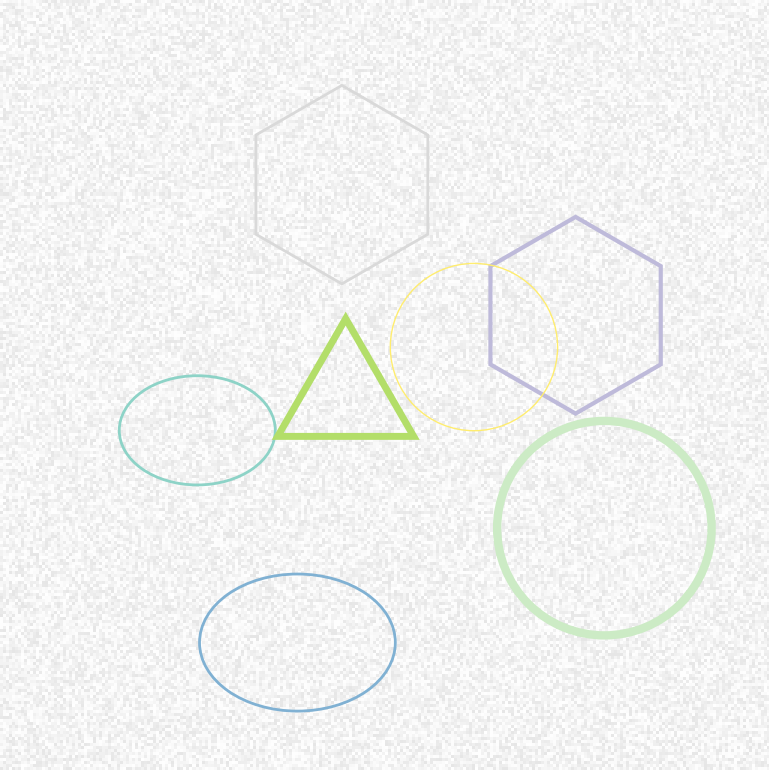[{"shape": "oval", "thickness": 1, "radius": 0.51, "center": [0.256, 0.441]}, {"shape": "hexagon", "thickness": 1.5, "radius": 0.64, "center": [0.748, 0.591]}, {"shape": "oval", "thickness": 1, "radius": 0.64, "center": [0.386, 0.165]}, {"shape": "triangle", "thickness": 2.5, "radius": 0.51, "center": [0.449, 0.484]}, {"shape": "hexagon", "thickness": 1, "radius": 0.64, "center": [0.444, 0.76]}, {"shape": "circle", "thickness": 3, "radius": 0.7, "center": [0.785, 0.314]}, {"shape": "circle", "thickness": 0.5, "radius": 0.54, "center": [0.616, 0.549]}]